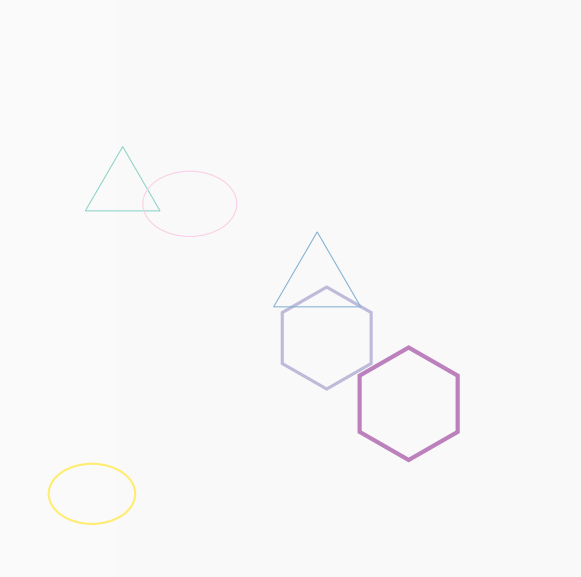[{"shape": "triangle", "thickness": 0.5, "radius": 0.37, "center": [0.211, 0.671]}, {"shape": "hexagon", "thickness": 1.5, "radius": 0.44, "center": [0.562, 0.414]}, {"shape": "triangle", "thickness": 0.5, "radius": 0.43, "center": [0.546, 0.511]}, {"shape": "oval", "thickness": 0.5, "radius": 0.4, "center": [0.326, 0.646]}, {"shape": "hexagon", "thickness": 2, "radius": 0.49, "center": [0.703, 0.3]}, {"shape": "oval", "thickness": 1, "radius": 0.37, "center": [0.158, 0.144]}]